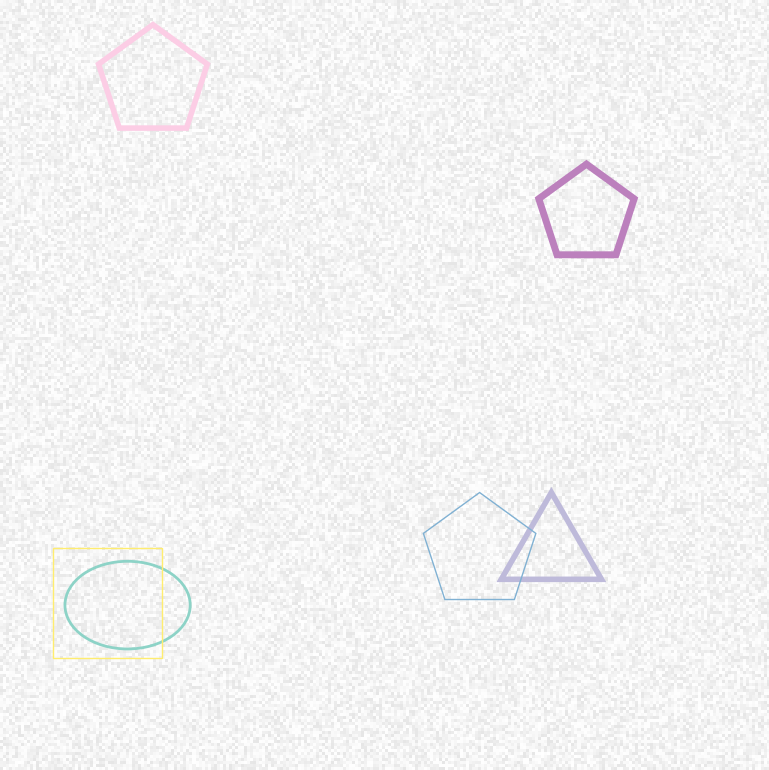[{"shape": "oval", "thickness": 1, "radius": 0.41, "center": [0.166, 0.214]}, {"shape": "triangle", "thickness": 2, "radius": 0.38, "center": [0.716, 0.285]}, {"shape": "pentagon", "thickness": 0.5, "radius": 0.38, "center": [0.623, 0.284]}, {"shape": "pentagon", "thickness": 2, "radius": 0.37, "center": [0.199, 0.894]}, {"shape": "pentagon", "thickness": 2.5, "radius": 0.33, "center": [0.762, 0.722]}, {"shape": "square", "thickness": 0.5, "radius": 0.36, "center": [0.14, 0.217]}]